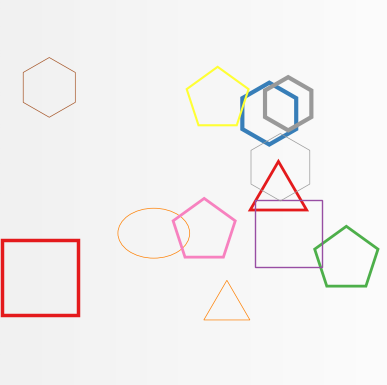[{"shape": "triangle", "thickness": 2, "radius": 0.42, "center": [0.719, 0.497]}, {"shape": "square", "thickness": 2.5, "radius": 0.49, "center": [0.102, 0.279]}, {"shape": "hexagon", "thickness": 3, "radius": 0.4, "center": [0.695, 0.705]}, {"shape": "pentagon", "thickness": 2, "radius": 0.43, "center": [0.894, 0.326]}, {"shape": "square", "thickness": 1, "radius": 0.44, "center": [0.745, 0.393]}, {"shape": "triangle", "thickness": 0.5, "radius": 0.34, "center": [0.585, 0.203]}, {"shape": "oval", "thickness": 0.5, "radius": 0.46, "center": [0.397, 0.394]}, {"shape": "pentagon", "thickness": 1.5, "radius": 0.42, "center": [0.562, 0.743]}, {"shape": "hexagon", "thickness": 0.5, "radius": 0.39, "center": [0.127, 0.773]}, {"shape": "pentagon", "thickness": 2, "radius": 0.42, "center": [0.527, 0.4]}, {"shape": "hexagon", "thickness": 0.5, "radius": 0.44, "center": [0.724, 0.566]}, {"shape": "hexagon", "thickness": 3, "radius": 0.35, "center": [0.744, 0.731]}]